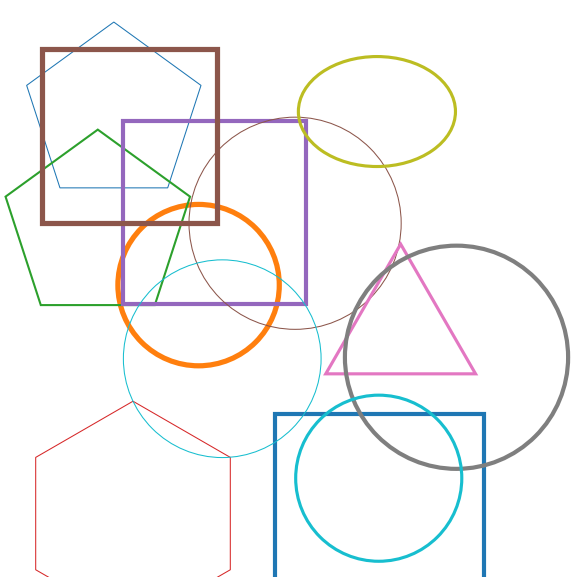[{"shape": "pentagon", "thickness": 0.5, "radius": 0.79, "center": [0.197, 0.802]}, {"shape": "square", "thickness": 2, "radius": 0.91, "center": [0.656, 0.102]}, {"shape": "circle", "thickness": 2.5, "radius": 0.7, "center": [0.344, 0.505]}, {"shape": "pentagon", "thickness": 1, "radius": 0.84, "center": [0.169, 0.607]}, {"shape": "hexagon", "thickness": 0.5, "radius": 0.97, "center": [0.23, 0.11]}, {"shape": "square", "thickness": 2, "radius": 0.79, "center": [0.371, 0.632]}, {"shape": "circle", "thickness": 0.5, "radius": 0.92, "center": [0.511, 0.613]}, {"shape": "square", "thickness": 2.5, "radius": 0.75, "center": [0.224, 0.763]}, {"shape": "triangle", "thickness": 1.5, "radius": 0.75, "center": [0.694, 0.427]}, {"shape": "circle", "thickness": 2, "radius": 0.97, "center": [0.791, 0.38]}, {"shape": "oval", "thickness": 1.5, "radius": 0.68, "center": [0.653, 0.806]}, {"shape": "circle", "thickness": 0.5, "radius": 0.86, "center": [0.385, 0.378]}, {"shape": "circle", "thickness": 1.5, "radius": 0.72, "center": [0.656, 0.171]}]